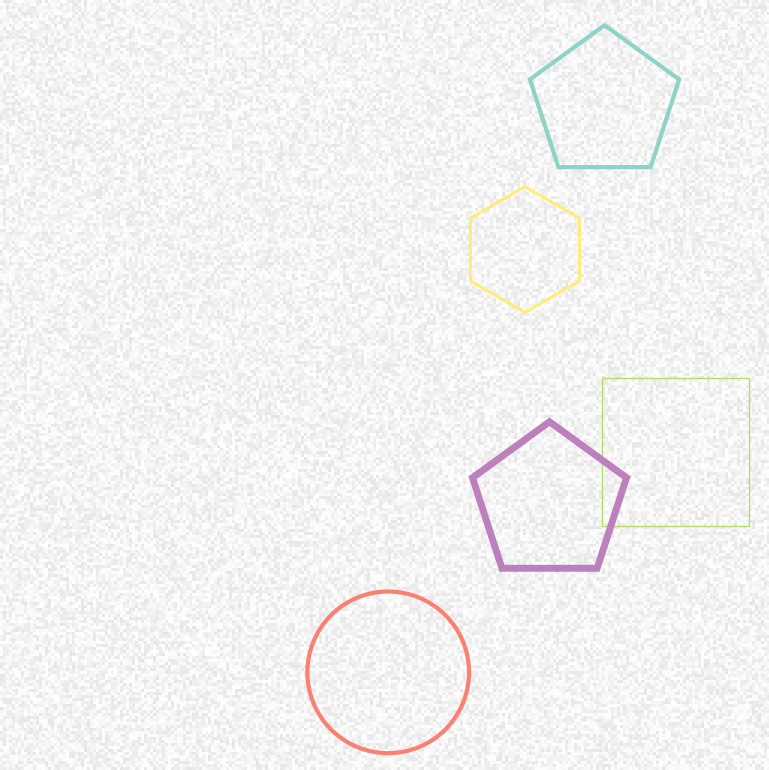[{"shape": "pentagon", "thickness": 1.5, "radius": 0.51, "center": [0.785, 0.865]}, {"shape": "circle", "thickness": 1.5, "radius": 0.52, "center": [0.504, 0.127]}, {"shape": "square", "thickness": 0.5, "radius": 0.48, "center": [0.877, 0.413]}, {"shape": "pentagon", "thickness": 2.5, "radius": 0.53, "center": [0.714, 0.347]}, {"shape": "hexagon", "thickness": 1, "radius": 0.41, "center": [0.682, 0.676]}]